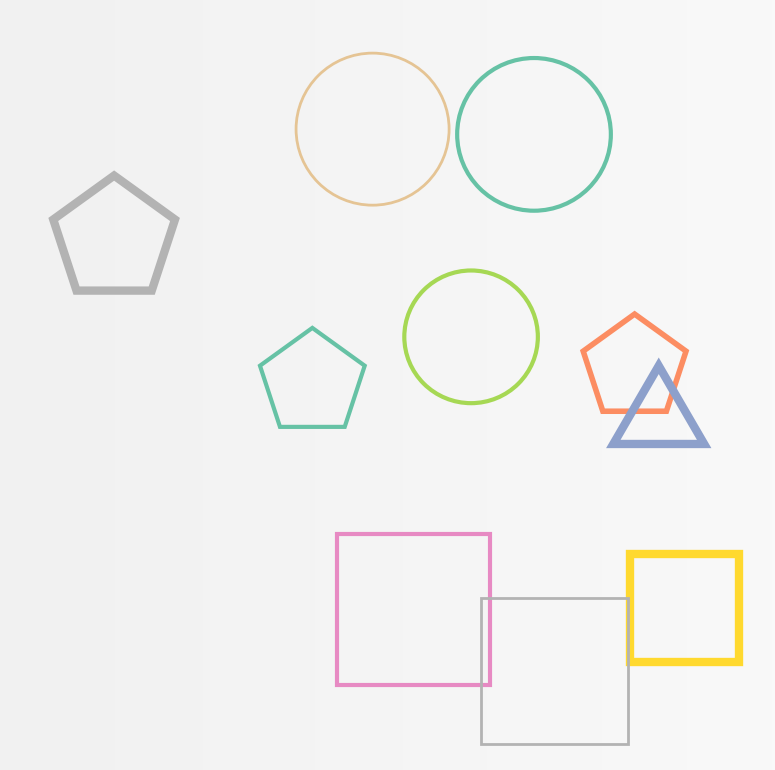[{"shape": "pentagon", "thickness": 1.5, "radius": 0.36, "center": [0.403, 0.503]}, {"shape": "circle", "thickness": 1.5, "radius": 0.5, "center": [0.689, 0.825]}, {"shape": "pentagon", "thickness": 2, "radius": 0.35, "center": [0.819, 0.522]}, {"shape": "triangle", "thickness": 3, "radius": 0.34, "center": [0.85, 0.457]}, {"shape": "square", "thickness": 1.5, "radius": 0.49, "center": [0.534, 0.208]}, {"shape": "circle", "thickness": 1.5, "radius": 0.43, "center": [0.608, 0.563]}, {"shape": "square", "thickness": 3, "radius": 0.35, "center": [0.883, 0.21]}, {"shape": "circle", "thickness": 1, "radius": 0.49, "center": [0.481, 0.832]}, {"shape": "square", "thickness": 1, "radius": 0.47, "center": [0.715, 0.129]}, {"shape": "pentagon", "thickness": 3, "radius": 0.41, "center": [0.147, 0.689]}]